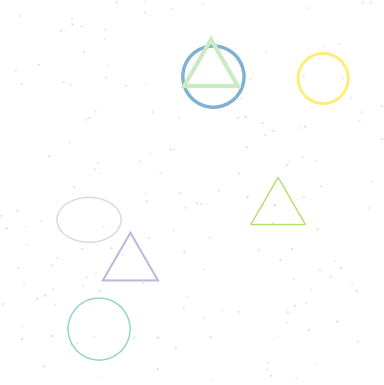[{"shape": "circle", "thickness": 1, "radius": 0.4, "center": [0.257, 0.145]}, {"shape": "triangle", "thickness": 1.5, "radius": 0.41, "center": [0.339, 0.313]}, {"shape": "circle", "thickness": 2.5, "radius": 0.4, "center": [0.554, 0.801]}, {"shape": "triangle", "thickness": 1, "radius": 0.41, "center": [0.722, 0.458]}, {"shape": "oval", "thickness": 1, "radius": 0.42, "center": [0.231, 0.429]}, {"shape": "triangle", "thickness": 3, "radius": 0.4, "center": [0.548, 0.817]}, {"shape": "circle", "thickness": 2, "radius": 0.33, "center": [0.839, 0.796]}]